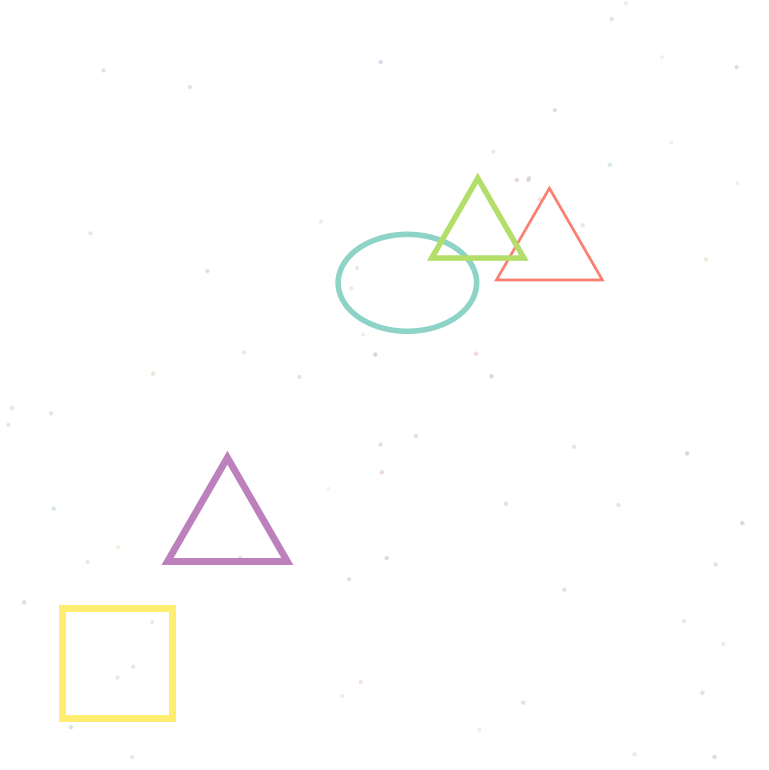[{"shape": "oval", "thickness": 2, "radius": 0.45, "center": [0.529, 0.633]}, {"shape": "triangle", "thickness": 1, "radius": 0.4, "center": [0.714, 0.676]}, {"shape": "triangle", "thickness": 2, "radius": 0.35, "center": [0.62, 0.699]}, {"shape": "triangle", "thickness": 2.5, "radius": 0.45, "center": [0.295, 0.316]}, {"shape": "square", "thickness": 2.5, "radius": 0.36, "center": [0.152, 0.139]}]